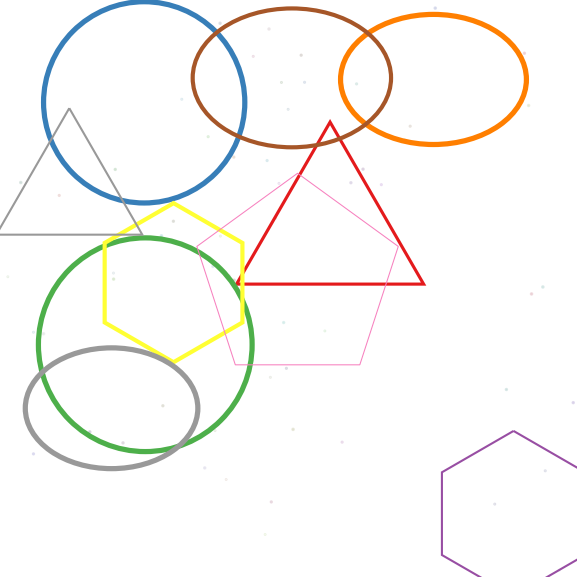[{"shape": "triangle", "thickness": 1.5, "radius": 0.94, "center": [0.572, 0.601]}, {"shape": "circle", "thickness": 2.5, "radius": 0.87, "center": [0.25, 0.822]}, {"shape": "circle", "thickness": 2.5, "radius": 0.93, "center": [0.252, 0.402]}, {"shape": "hexagon", "thickness": 1, "radius": 0.72, "center": [0.889, 0.11]}, {"shape": "oval", "thickness": 2.5, "radius": 0.8, "center": [0.751, 0.862]}, {"shape": "hexagon", "thickness": 2, "radius": 0.69, "center": [0.301, 0.51]}, {"shape": "oval", "thickness": 2, "radius": 0.86, "center": [0.505, 0.864]}, {"shape": "pentagon", "thickness": 0.5, "radius": 0.92, "center": [0.515, 0.516]}, {"shape": "oval", "thickness": 2.5, "radius": 0.75, "center": [0.193, 0.292]}, {"shape": "triangle", "thickness": 1, "radius": 0.73, "center": [0.12, 0.666]}]